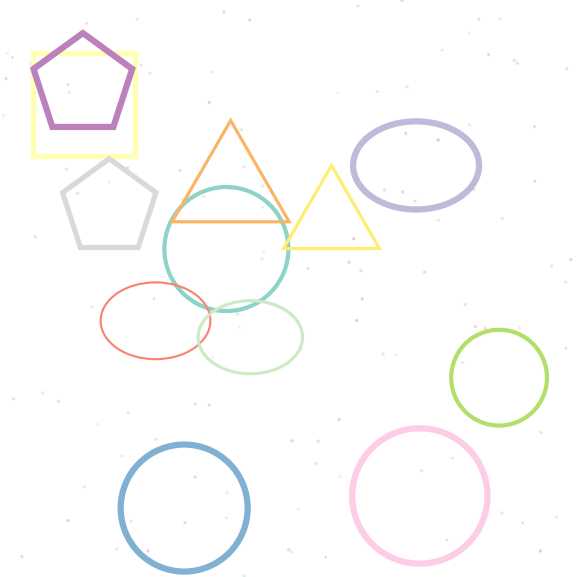[{"shape": "circle", "thickness": 2, "radius": 0.54, "center": [0.392, 0.568]}, {"shape": "square", "thickness": 2.5, "radius": 0.44, "center": [0.145, 0.818]}, {"shape": "oval", "thickness": 3, "radius": 0.55, "center": [0.721, 0.713]}, {"shape": "oval", "thickness": 1, "radius": 0.48, "center": [0.269, 0.444]}, {"shape": "circle", "thickness": 3, "radius": 0.55, "center": [0.319, 0.119]}, {"shape": "triangle", "thickness": 1.5, "radius": 0.58, "center": [0.399, 0.674]}, {"shape": "circle", "thickness": 2, "radius": 0.41, "center": [0.864, 0.345]}, {"shape": "circle", "thickness": 3, "radius": 0.59, "center": [0.727, 0.14]}, {"shape": "pentagon", "thickness": 2.5, "radius": 0.43, "center": [0.189, 0.639]}, {"shape": "pentagon", "thickness": 3, "radius": 0.45, "center": [0.143, 0.852]}, {"shape": "oval", "thickness": 1.5, "radius": 0.45, "center": [0.433, 0.415]}, {"shape": "triangle", "thickness": 1.5, "radius": 0.48, "center": [0.574, 0.617]}]